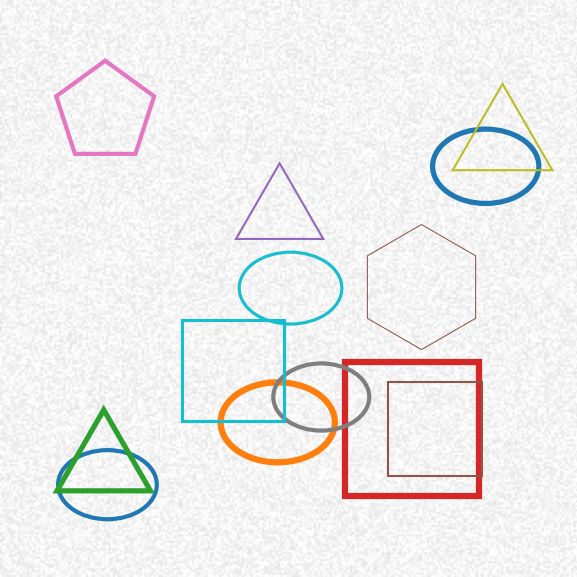[{"shape": "oval", "thickness": 2.5, "radius": 0.46, "center": [0.841, 0.711]}, {"shape": "oval", "thickness": 2, "radius": 0.43, "center": [0.186, 0.16]}, {"shape": "oval", "thickness": 3, "radius": 0.49, "center": [0.481, 0.268]}, {"shape": "triangle", "thickness": 2.5, "radius": 0.47, "center": [0.18, 0.196]}, {"shape": "square", "thickness": 3, "radius": 0.58, "center": [0.714, 0.256]}, {"shape": "triangle", "thickness": 1, "radius": 0.44, "center": [0.484, 0.629]}, {"shape": "square", "thickness": 1, "radius": 0.41, "center": [0.754, 0.257]}, {"shape": "hexagon", "thickness": 0.5, "radius": 0.54, "center": [0.73, 0.502]}, {"shape": "pentagon", "thickness": 2, "radius": 0.45, "center": [0.182, 0.805]}, {"shape": "oval", "thickness": 2, "radius": 0.42, "center": [0.556, 0.312]}, {"shape": "triangle", "thickness": 1, "radius": 0.5, "center": [0.87, 0.754]}, {"shape": "oval", "thickness": 1.5, "radius": 0.44, "center": [0.503, 0.5]}, {"shape": "square", "thickness": 1.5, "radius": 0.44, "center": [0.403, 0.358]}]